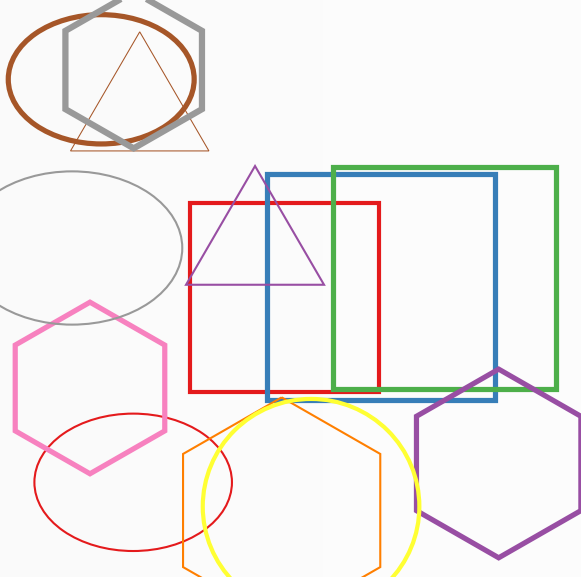[{"shape": "square", "thickness": 2, "radius": 0.82, "center": [0.489, 0.484]}, {"shape": "oval", "thickness": 1, "radius": 0.85, "center": [0.229, 0.164]}, {"shape": "square", "thickness": 2.5, "radius": 0.98, "center": [0.656, 0.502]}, {"shape": "square", "thickness": 2.5, "radius": 0.96, "center": [0.764, 0.518]}, {"shape": "hexagon", "thickness": 2.5, "radius": 0.82, "center": [0.858, 0.197]}, {"shape": "triangle", "thickness": 1, "radius": 0.69, "center": [0.439, 0.575]}, {"shape": "hexagon", "thickness": 1, "radius": 0.98, "center": [0.485, 0.115]}, {"shape": "circle", "thickness": 2, "radius": 0.93, "center": [0.535, 0.122]}, {"shape": "oval", "thickness": 2.5, "radius": 0.8, "center": [0.174, 0.862]}, {"shape": "triangle", "thickness": 0.5, "radius": 0.69, "center": [0.24, 0.807]}, {"shape": "hexagon", "thickness": 2.5, "radius": 0.74, "center": [0.155, 0.327]}, {"shape": "oval", "thickness": 1, "radius": 0.95, "center": [0.124, 0.57]}, {"shape": "hexagon", "thickness": 3, "radius": 0.68, "center": [0.23, 0.878]}]